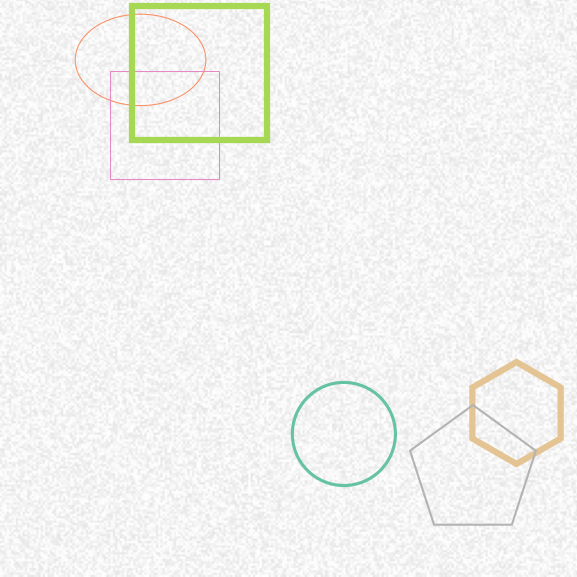[{"shape": "circle", "thickness": 1.5, "radius": 0.45, "center": [0.595, 0.248]}, {"shape": "oval", "thickness": 0.5, "radius": 0.57, "center": [0.243, 0.895]}, {"shape": "square", "thickness": 0.5, "radius": 0.47, "center": [0.285, 0.783]}, {"shape": "square", "thickness": 3, "radius": 0.58, "center": [0.346, 0.872]}, {"shape": "hexagon", "thickness": 3, "radius": 0.44, "center": [0.894, 0.284]}, {"shape": "pentagon", "thickness": 1, "radius": 0.57, "center": [0.819, 0.183]}]